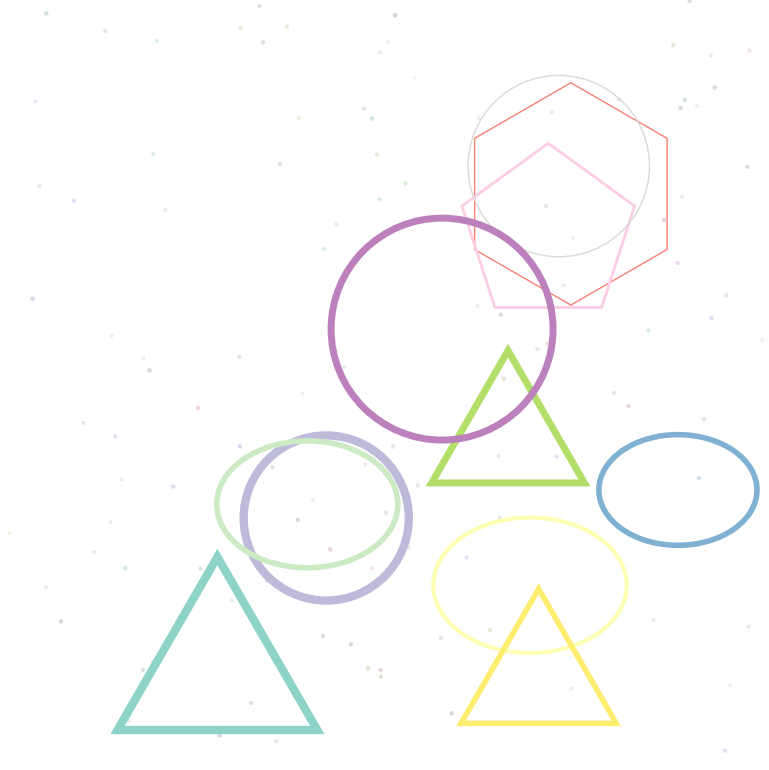[{"shape": "triangle", "thickness": 3, "radius": 0.75, "center": [0.282, 0.127]}, {"shape": "oval", "thickness": 1.5, "radius": 0.63, "center": [0.688, 0.24]}, {"shape": "circle", "thickness": 3, "radius": 0.54, "center": [0.424, 0.327]}, {"shape": "hexagon", "thickness": 0.5, "radius": 0.72, "center": [0.741, 0.748]}, {"shape": "oval", "thickness": 2, "radius": 0.51, "center": [0.88, 0.364]}, {"shape": "triangle", "thickness": 2.5, "radius": 0.57, "center": [0.66, 0.43]}, {"shape": "pentagon", "thickness": 1, "radius": 0.59, "center": [0.712, 0.696]}, {"shape": "circle", "thickness": 0.5, "radius": 0.59, "center": [0.726, 0.784]}, {"shape": "circle", "thickness": 2.5, "radius": 0.72, "center": [0.574, 0.573]}, {"shape": "oval", "thickness": 2, "radius": 0.59, "center": [0.399, 0.345]}, {"shape": "triangle", "thickness": 2, "radius": 0.58, "center": [0.7, 0.119]}]